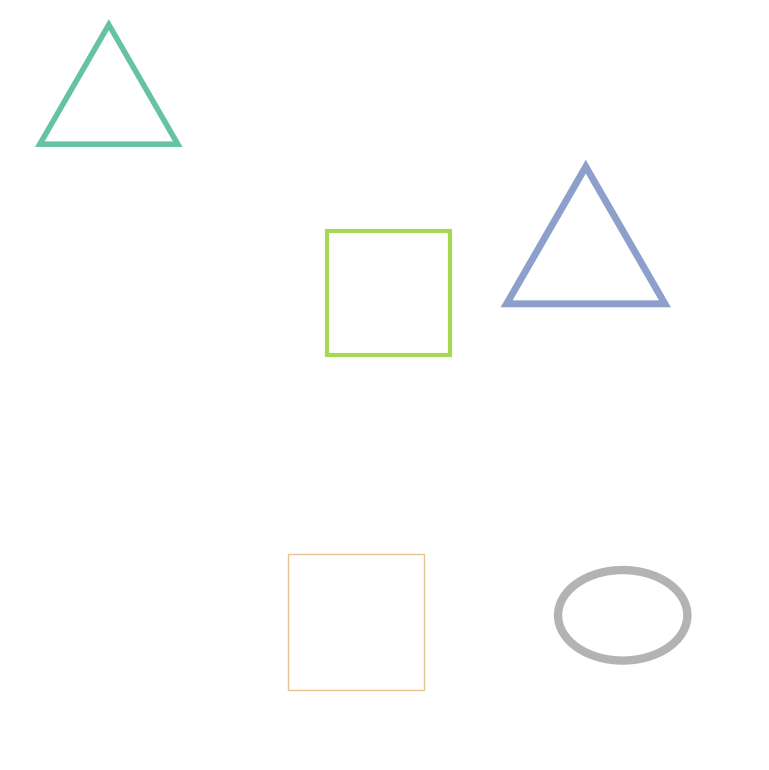[{"shape": "triangle", "thickness": 2, "radius": 0.52, "center": [0.141, 0.864]}, {"shape": "triangle", "thickness": 2.5, "radius": 0.59, "center": [0.761, 0.665]}, {"shape": "square", "thickness": 1.5, "radius": 0.4, "center": [0.504, 0.619]}, {"shape": "square", "thickness": 0.5, "radius": 0.44, "center": [0.462, 0.192]}, {"shape": "oval", "thickness": 3, "radius": 0.42, "center": [0.809, 0.201]}]